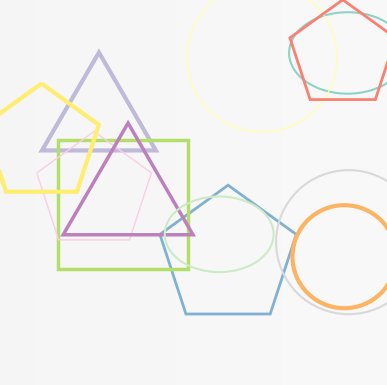[{"shape": "oval", "thickness": 1.5, "radius": 0.76, "center": [0.897, 0.862]}, {"shape": "circle", "thickness": 1, "radius": 0.97, "center": [0.676, 0.851]}, {"shape": "triangle", "thickness": 3, "radius": 0.85, "center": [0.255, 0.694]}, {"shape": "pentagon", "thickness": 2, "radius": 0.72, "center": [0.885, 0.857]}, {"shape": "pentagon", "thickness": 2, "radius": 0.92, "center": [0.589, 0.334]}, {"shape": "circle", "thickness": 3, "radius": 0.67, "center": [0.889, 0.333]}, {"shape": "square", "thickness": 2.5, "radius": 0.84, "center": [0.317, 0.47]}, {"shape": "pentagon", "thickness": 1, "radius": 0.78, "center": [0.243, 0.503]}, {"shape": "circle", "thickness": 1.5, "radius": 0.94, "center": [0.9, 0.371]}, {"shape": "triangle", "thickness": 2.5, "radius": 0.97, "center": [0.33, 0.487]}, {"shape": "oval", "thickness": 1.5, "radius": 0.7, "center": [0.566, 0.391]}, {"shape": "pentagon", "thickness": 3, "radius": 0.78, "center": [0.107, 0.628]}]